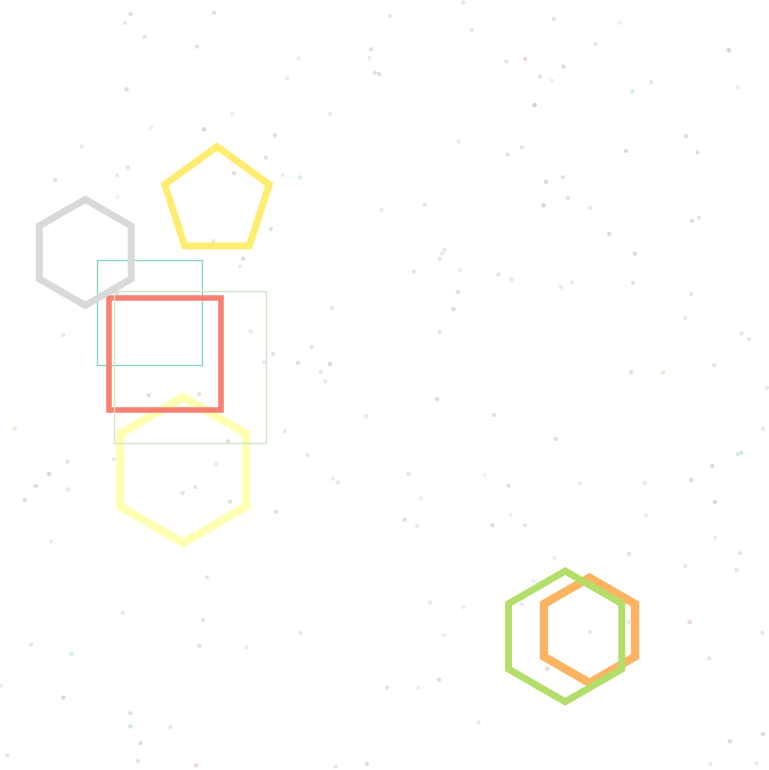[{"shape": "square", "thickness": 0.5, "radius": 0.34, "center": [0.194, 0.594]}, {"shape": "hexagon", "thickness": 3, "radius": 0.47, "center": [0.238, 0.389]}, {"shape": "square", "thickness": 2, "radius": 0.36, "center": [0.214, 0.54]}, {"shape": "hexagon", "thickness": 3, "radius": 0.34, "center": [0.766, 0.181]}, {"shape": "hexagon", "thickness": 2.5, "radius": 0.42, "center": [0.734, 0.173]}, {"shape": "hexagon", "thickness": 2.5, "radius": 0.34, "center": [0.111, 0.672]}, {"shape": "square", "thickness": 0.5, "radius": 0.49, "center": [0.247, 0.523]}, {"shape": "pentagon", "thickness": 2.5, "radius": 0.36, "center": [0.282, 0.738]}]